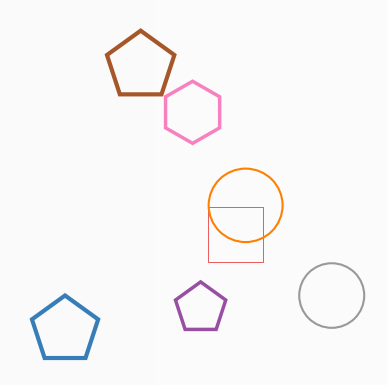[{"shape": "square", "thickness": 0.5, "radius": 0.35, "center": [0.607, 0.391]}, {"shape": "pentagon", "thickness": 3, "radius": 0.45, "center": [0.168, 0.143]}, {"shape": "pentagon", "thickness": 2.5, "radius": 0.34, "center": [0.518, 0.2]}, {"shape": "circle", "thickness": 1.5, "radius": 0.48, "center": [0.634, 0.467]}, {"shape": "pentagon", "thickness": 3, "radius": 0.46, "center": [0.363, 0.829]}, {"shape": "hexagon", "thickness": 2.5, "radius": 0.4, "center": [0.497, 0.708]}, {"shape": "circle", "thickness": 1.5, "radius": 0.42, "center": [0.856, 0.232]}]